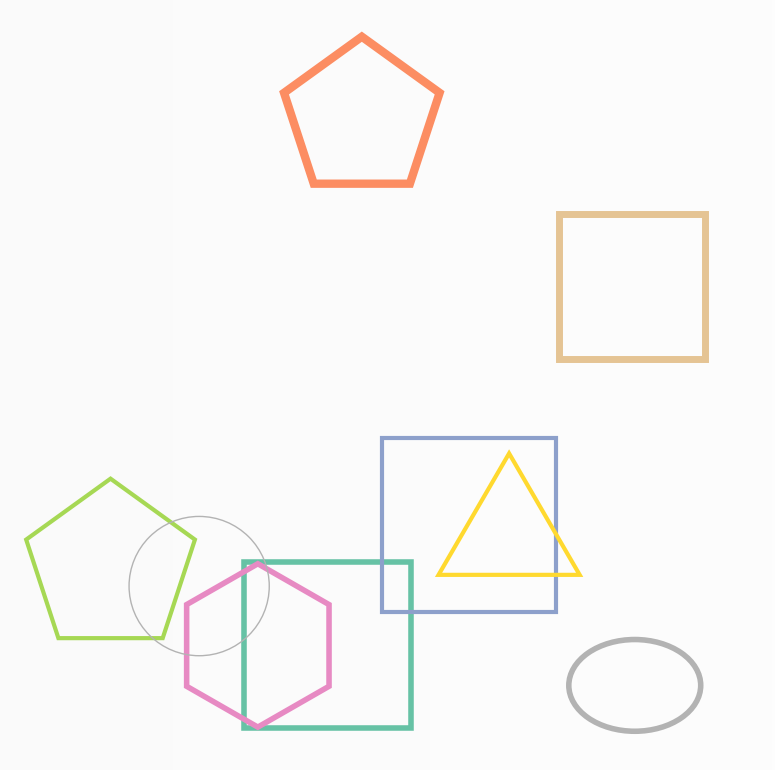[{"shape": "square", "thickness": 2, "radius": 0.54, "center": [0.423, 0.162]}, {"shape": "pentagon", "thickness": 3, "radius": 0.53, "center": [0.467, 0.847]}, {"shape": "square", "thickness": 1.5, "radius": 0.56, "center": [0.605, 0.318]}, {"shape": "hexagon", "thickness": 2, "radius": 0.53, "center": [0.333, 0.162]}, {"shape": "pentagon", "thickness": 1.5, "radius": 0.57, "center": [0.143, 0.264]}, {"shape": "triangle", "thickness": 1.5, "radius": 0.53, "center": [0.657, 0.306]}, {"shape": "square", "thickness": 2.5, "radius": 0.47, "center": [0.815, 0.628]}, {"shape": "circle", "thickness": 0.5, "radius": 0.45, "center": [0.257, 0.239]}, {"shape": "oval", "thickness": 2, "radius": 0.43, "center": [0.819, 0.11]}]